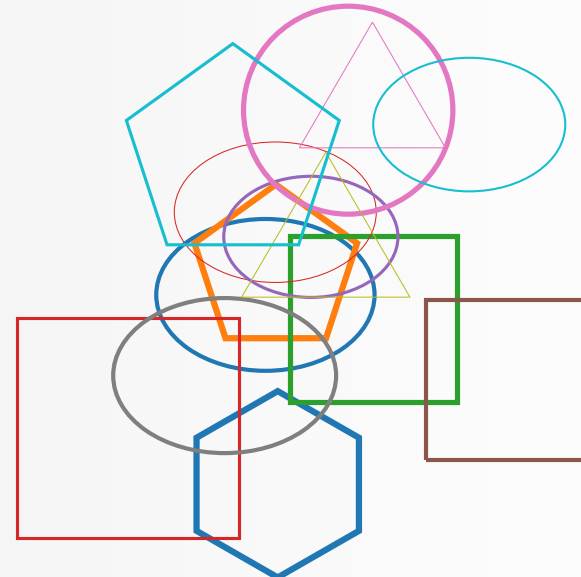[{"shape": "oval", "thickness": 2, "radius": 0.94, "center": [0.457, 0.488]}, {"shape": "hexagon", "thickness": 3, "radius": 0.81, "center": [0.478, 0.161]}, {"shape": "pentagon", "thickness": 3, "radius": 0.74, "center": [0.474, 0.533]}, {"shape": "square", "thickness": 2.5, "radius": 0.72, "center": [0.642, 0.447]}, {"shape": "oval", "thickness": 0.5, "radius": 0.87, "center": [0.474, 0.632]}, {"shape": "square", "thickness": 1.5, "radius": 0.95, "center": [0.22, 0.258]}, {"shape": "oval", "thickness": 1.5, "radius": 0.75, "center": [0.535, 0.589]}, {"shape": "square", "thickness": 2, "radius": 0.69, "center": [0.871, 0.341]}, {"shape": "triangle", "thickness": 0.5, "radius": 0.73, "center": [0.641, 0.816]}, {"shape": "circle", "thickness": 2.5, "radius": 0.9, "center": [0.599, 0.808]}, {"shape": "oval", "thickness": 2, "radius": 0.96, "center": [0.386, 0.349]}, {"shape": "triangle", "thickness": 0.5, "radius": 0.84, "center": [0.56, 0.568]}, {"shape": "pentagon", "thickness": 1.5, "radius": 0.96, "center": [0.401, 0.731]}, {"shape": "oval", "thickness": 1, "radius": 0.83, "center": [0.807, 0.783]}]